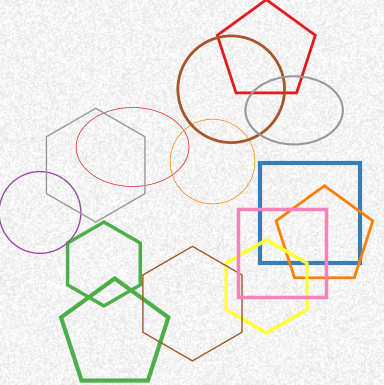[{"shape": "oval", "thickness": 0.5, "radius": 0.73, "center": [0.344, 0.618]}, {"shape": "pentagon", "thickness": 2, "radius": 0.67, "center": [0.692, 0.867]}, {"shape": "square", "thickness": 3, "radius": 0.65, "center": [0.806, 0.447]}, {"shape": "hexagon", "thickness": 2.5, "radius": 0.54, "center": [0.27, 0.314]}, {"shape": "pentagon", "thickness": 3, "radius": 0.73, "center": [0.298, 0.13]}, {"shape": "circle", "thickness": 1, "radius": 0.53, "center": [0.104, 0.448]}, {"shape": "pentagon", "thickness": 2, "radius": 0.66, "center": [0.843, 0.385]}, {"shape": "circle", "thickness": 0.5, "radius": 0.55, "center": [0.552, 0.58]}, {"shape": "hexagon", "thickness": 2.5, "radius": 0.6, "center": [0.692, 0.256]}, {"shape": "circle", "thickness": 2, "radius": 0.69, "center": [0.601, 0.768]}, {"shape": "hexagon", "thickness": 1, "radius": 0.74, "center": [0.5, 0.211]}, {"shape": "square", "thickness": 2.5, "radius": 0.57, "center": [0.733, 0.344]}, {"shape": "hexagon", "thickness": 1, "radius": 0.74, "center": [0.249, 0.571]}, {"shape": "oval", "thickness": 1.5, "radius": 0.63, "center": [0.764, 0.713]}]